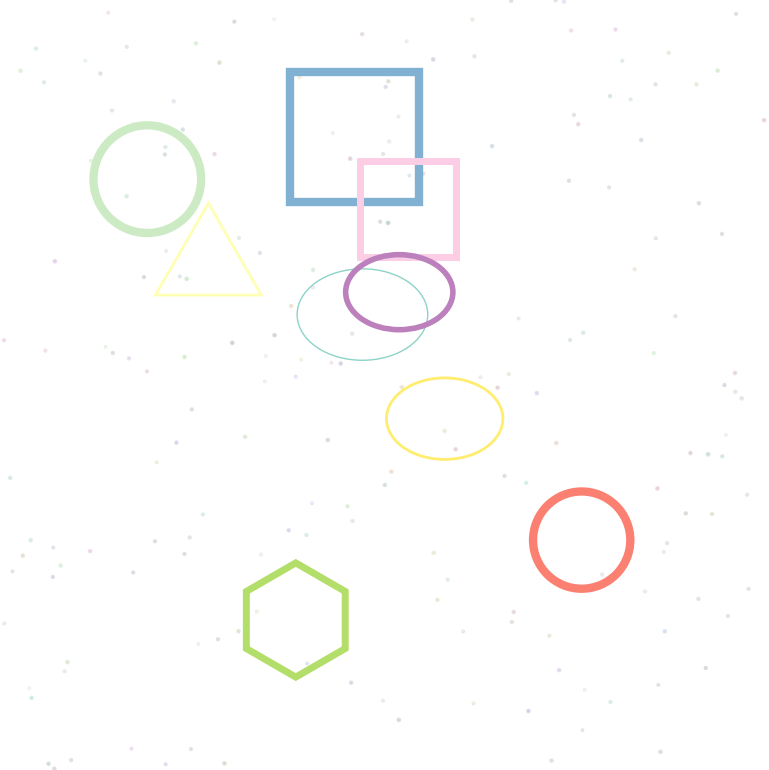[{"shape": "oval", "thickness": 0.5, "radius": 0.42, "center": [0.471, 0.591]}, {"shape": "triangle", "thickness": 1, "radius": 0.4, "center": [0.271, 0.657]}, {"shape": "circle", "thickness": 3, "radius": 0.32, "center": [0.755, 0.299]}, {"shape": "square", "thickness": 3, "radius": 0.42, "center": [0.46, 0.822]}, {"shape": "hexagon", "thickness": 2.5, "radius": 0.37, "center": [0.384, 0.195]}, {"shape": "square", "thickness": 2.5, "radius": 0.31, "center": [0.53, 0.729]}, {"shape": "oval", "thickness": 2, "radius": 0.35, "center": [0.519, 0.621]}, {"shape": "circle", "thickness": 3, "radius": 0.35, "center": [0.191, 0.767]}, {"shape": "oval", "thickness": 1, "radius": 0.38, "center": [0.578, 0.456]}]